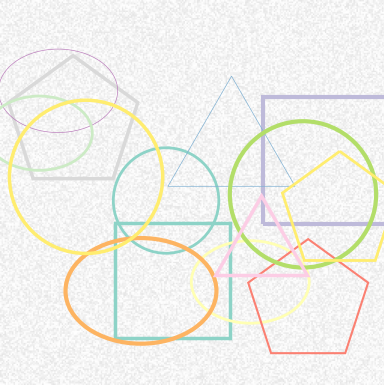[{"shape": "circle", "thickness": 2, "radius": 0.68, "center": [0.431, 0.479]}, {"shape": "square", "thickness": 2.5, "radius": 0.75, "center": [0.448, 0.272]}, {"shape": "oval", "thickness": 2, "radius": 0.77, "center": [0.65, 0.268]}, {"shape": "square", "thickness": 3, "radius": 0.83, "center": [0.849, 0.583]}, {"shape": "pentagon", "thickness": 1.5, "radius": 0.82, "center": [0.8, 0.215]}, {"shape": "triangle", "thickness": 0.5, "radius": 0.95, "center": [0.601, 0.611]}, {"shape": "oval", "thickness": 3, "radius": 0.98, "center": [0.366, 0.244]}, {"shape": "circle", "thickness": 3, "radius": 0.95, "center": [0.787, 0.495]}, {"shape": "triangle", "thickness": 2.5, "radius": 0.69, "center": [0.68, 0.353]}, {"shape": "pentagon", "thickness": 2.5, "radius": 0.88, "center": [0.19, 0.679]}, {"shape": "oval", "thickness": 0.5, "radius": 0.77, "center": [0.151, 0.764]}, {"shape": "oval", "thickness": 2, "radius": 0.69, "center": [0.102, 0.654]}, {"shape": "pentagon", "thickness": 2, "radius": 0.78, "center": [0.883, 0.45]}, {"shape": "circle", "thickness": 2.5, "radius": 1.0, "center": [0.224, 0.541]}]